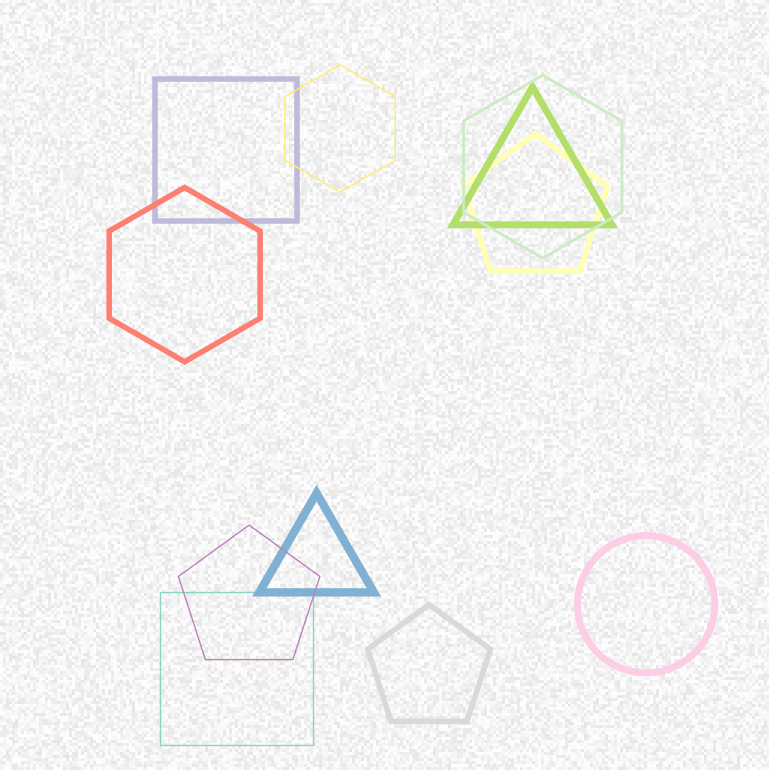[{"shape": "square", "thickness": 0.5, "radius": 0.5, "center": [0.307, 0.132]}, {"shape": "pentagon", "thickness": 2, "radius": 0.49, "center": [0.695, 0.728]}, {"shape": "square", "thickness": 2, "radius": 0.46, "center": [0.293, 0.805]}, {"shape": "hexagon", "thickness": 2, "radius": 0.57, "center": [0.24, 0.643]}, {"shape": "triangle", "thickness": 3, "radius": 0.43, "center": [0.411, 0.274]}, {"shape": "triangle", "thickness": 2.5, "radius": 0.6, "center": [0.692, 0.768]}, {"shape": "circle", "thickness": 2.5, "radius": 0.45, "center": [0.839, 0.215]}, {"shape": "pentagon", "thickness": 2, "radius": 0.42, "center": [0.557, 0.131]}, {"shape": "pentagon", "thickness": 0.5, "radius": 0.48, "center": [0.324, 0.221]}, {"shape": "hexagon", "thickness": 1, "radius": 0.59, "center": [0.705, 0.784]}, {"shape": "hexagon", "thickness": 0.5, "radius": 0.41, "center": [0.442, 0.833]}]